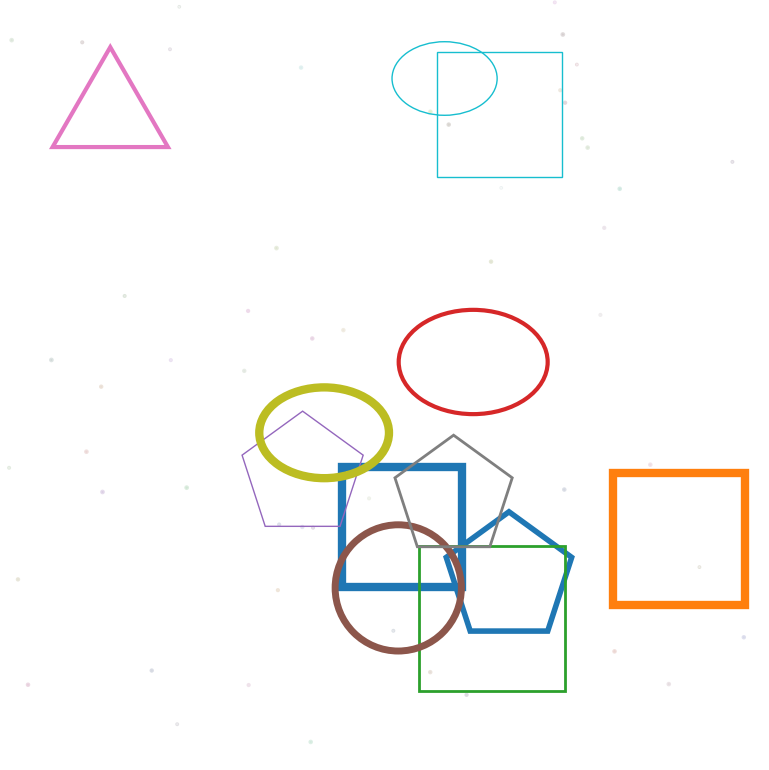[{"shape": "pentagon", "thickness": 2, "radius": 0.43, "center": [0.661, 0.25]}, {"shape": "square", "thickness": 3, "radius": 0.39, "center": [0.522, 0.315]}, {"shape": "square", "thickness": 3, "radius": 0.43, "center": [0.882, 0.3]}, {"shape": "square", "thickness": 1, "radius": 0.47, "center": [0.639, 0.197]}, {"shape": "oval", "thickness": 1.5, "radius": 0.48, "center": [0.615, 0.53]}, {"shape": "pentagon", "thickness": 0.5, "radius": 0.41, "center": [0.393, 0.383]}, {"shape": "circle", "thickness": 2.5, "radius": 0.41, "center": [0.517, 0.236]}, {"shape": "triangle", "thickness": 1.5, "radius": 0.43, "center": [0.143, 0.852]}, {"shape": "pentagon", "thickness": 1, "radius": 0.4, "center": [0.589, 0.355]}, {"shape": "oval", "thickness": 3, "radius": 0.42, "center": [0.421, 0.438]}, {"shape": "oval", "thickness": 0.5, "radius": 0.34, "center": [0.577, 0.898]}, {"shape": "square", "thickness": 0.5, "radius": 0.41, "center": [0.649, 0.852]}]